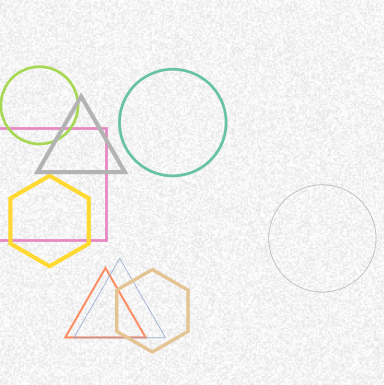[{"shape": "circle", "thickness": 2, "radius": 0.69, "center": [0.449, 0.682]}, {"shape": "triangle", "thickness": 1.5, "radius": 0.6, "center": [0.274, 0.184]}, {"shape": "triangle", "thickness": 0.5, "radius": 0.69, "center": [0.311, 0.191]}, {"shape": "square", "thickness": 2, "radius": 0.73, "center": [0.13, 0.522]}, {"shape": "circle", "thickness": 2, "radius": 0.5, "center": [0.102, 0.726]}, {"shape": "hexagon", "thickness": 3, "radius": 0.59, "center": [0.129, 0.426]}, {"shape": "hexagon", "thickness": 2.5, "radius": 0.54, "center": [0.396, 0.193]}, {"shape": "circle", "thickness": 0.5, "radius": 0.7, "center": [0.837, 0.381]}, {"shape": "triangle", "thickness": 3, "radius": 0.66, "center": [0.211, 0.619]}]